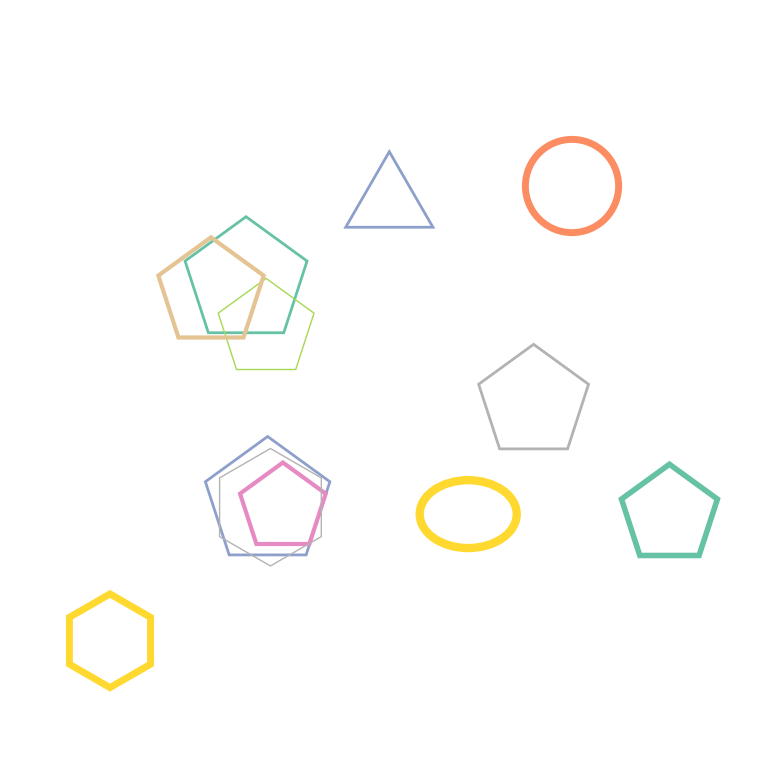[{"shape": "pentagon", "thickness": 1, "radius": 0.42, "center": [0.32, 0.635]}, {"shape": "pentagon", "thickness": 2, "radius": 0.33, "center": [0.869, 0.332]}, {"shape": "circle", "thickness": 2.5, "radius": 0.3, "center": [0.743, 0.758]}, {"shape": "pentagon", "thickness": 1, "radius": 0.43, "center": [0.348, 0.348]}, {"shape": "triangle", "thickness": 1, "radius": 0.33, "center": [0.506, 0.738]}, {"shape": "pentagon", "thickness": 1.5, "radius": 0.29, "center": [0.367, 0.341]}, {"shape": "pentagon", "thickness": 0.5, "radius": 0.33, "center": [0.346, 0.573]}, {"shape": "hexagon", "thickness": 2.5, "radius": 0.3, "center": [0.143, 0.168]}, {"shape": "oval", "thickness": 3, "radius": 0.31, "center": [0.608, 0.332]}, {"shape": "pentagon", "thickness": 1.5, "radius": 0.36, "center": [0.274, 0.62]}, {"shape": "hexagon", "thickness": 0.5, "radius": 0.38, "center": [0.351, 0.341]}, {"shape": "pentagon", "thickness": 1, "radius": 0.38, "center": [0.693, 0.478]}]